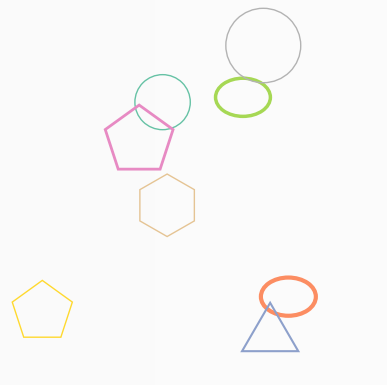[{"shape": "circle", "thickness": 1, "radius": 0.36, "center": [0.42, 0.735]}, {"shape": "oval", "thickness": 3, "radius": 0.35, "center": [0.744, 0.229]}, {"shape": "triangle", "thickness": 1.5, "radius": 0.42, "center": [0.697, 0.13]}, {"shape": "pentagon", "thickness": 2, "radius": 0.46, "center": [0.359, 0.635]}, {"shape": "oval", "thickness": 2.5, "radius": 0.35, "center": [0.627, 0.747]}, {"shape": "pentagon", "thickness": 1, "radius": 0.41, "center": [0.109, 0.19]}, {"shape": "hexagon", "thickness": 1, "radius": 0.41, "center": [0.431, 0.467]}, {"shape": "circle", "thickness": 1, "radius": 0.48, "center": [0.679, 0.882]}]